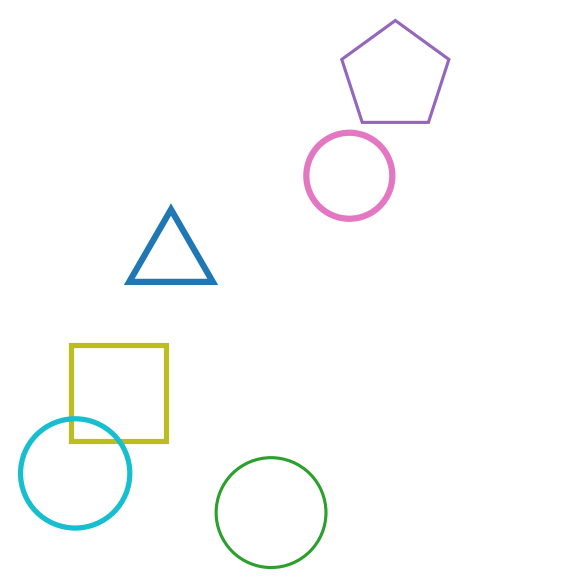[{"shape": "triangle", "thickness": 3, "radius": 0.42, "center": [0.296, 0.553]}, {"shape": "circle", "thickness": 1.5, "radius": 0.48, "center": [0.469, 0.112]}, {"shape": "pentagon", "thickness": 1.5, "radius": 0.49, "center": [0.685, 0.866]}, {"shape": "circle", "thickness": 3, "radius": 0.37, "center": [0.605, 0.695]}, {"shape": "square", "thickness": 2.5, "radius": 0.41, "center": [0.204, 0.319]}, {"shape": "circle", "thickness": 2.5, "radius": 0.47, "center": [0.13, 0.179]}]